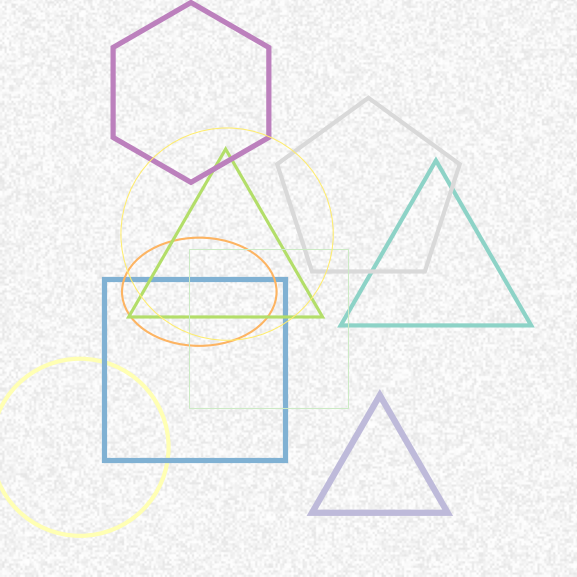[{"shape": "triangle", "thickness": 2, "radius": 0.95, "center": [0.755, 0.531]}, {"shape": "circle", "thickness": 2, "radius": 0.77, "center": [0.139, 0.225]}, {"shape": "triangle", "thickness": 3, "radius": 0.68, "center": [0.658, 0.179]}, {"shape": "square", "thickness": 2.5, "radius": 0.78, "center": [0.336, 0.359]}, {"shape": "oval", "thickness": 1, "radius": 0.67, "center": [0.345, 0.494]}, {"shape": "triangle", "thickness": 1.5, "radius": 0.97, "center": [0.391, 0.547]}, {"shape": "pentagon", "thickness": 2, "radius": 0.83, "center": [0.638, 0.664]}, {"shape": "hexagon", "thickness": 2.5, "radius": 0.78, "center": [0.331, 0.839]}, {"shape": "square", "thickness": 0.5, "radius": 0.69, "center": [0.465, 0.431]}, {"shape": "circle", "thickness": 0.5, "radius": 0.92, "center": [0.393, 0.594]}]